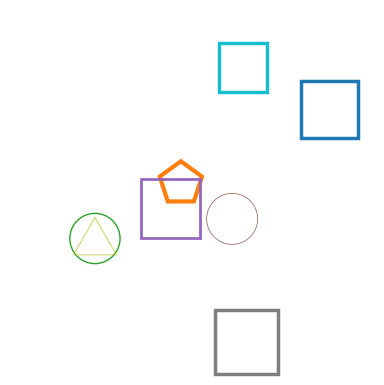[{"shape": "square", "thickness": 2.5, "radius": 0.37, "center": [0.855, 0.716]}, {"shape": "pentagon", "thickness": 3, "radius": 0.29, "center": [0.47, 0.523]}, {"shape": "circle", "thickness": 1, "radius": 0.33, "center": [0.247, 0.381]}, {"shape": "square", "thickness": 2, "radius": 0.38, "center": [0.442, 0.458]}, {"shape": "circle", "thickness": 0.5, "radius": 0.33, "center": [0.603, 0.432]}, {"shape": "square", "thickness": 2.5, "radius": 0.41, "center": [0.641, 0.112]}, {"shape": "triangle", "thickness": 0.5, "radius": 0.32, "center": [0.247, 0.37]}, {"shape": "square", "thickness": 2.5, "radius": 0.31, "center": [0.631, 0.825]}]